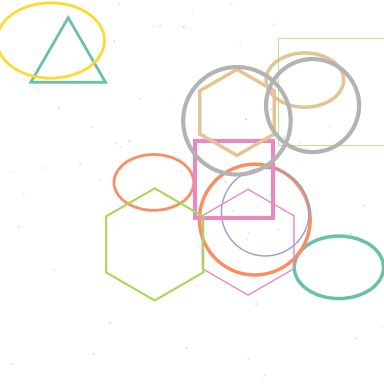[{"shape": "oval", "thickness": 2.5, "radius": 0.58, "center": [0.88, 0.306]}, {"shape": "triangle", "thickness": 2, "radius": 0.56, "center": [0.177, 0.842]}, {"shape": "circle", "thickness": 2.5, "radius": 0.72, "center": [0.662, 0.43]}, {"shape": "oval", "thickness": 2, "radius": 0.52, "center": [0.4, 0.526]}, {"shape": "circle", "thickness": 1, "radius": 0.57, "center": [0.689, 0.449]}, {"shape": "hexagon", "thickness": 1, "radius": 0.69, "center": [0.644, 0.371]}, {"shape": "square", "thickness": 3, "radius": 0.5, "center": [0.608, 0.534]}, {"shape": "square", "thickness": 0.5, "radius": 0.69, "center": [0.86, 0.763]}, {"shape": "hexagon", "thickness": 1.5, "radius": 0.73, "center": [0.402, 0.365]}, {"shape": "oval", "thickness": 2, "radius": 0.7, "center": [0.132, 0.895]}, {"shape": "hexagon", "thickness": 2.5, "radius": 0.56, "center": [0.616, 0.708]}, {"shape": "oval", "thickness": 2.5, "radius": 0.5, "center": [0.792, 0.792]}, {"shape": "circle", "thickness": 3, "radius": 0.6, "center": [0.812, 0.726]}, {"shape": "circle", "thickness": 3, "radius": 0.7, "center": [0.615, 0.686]}]